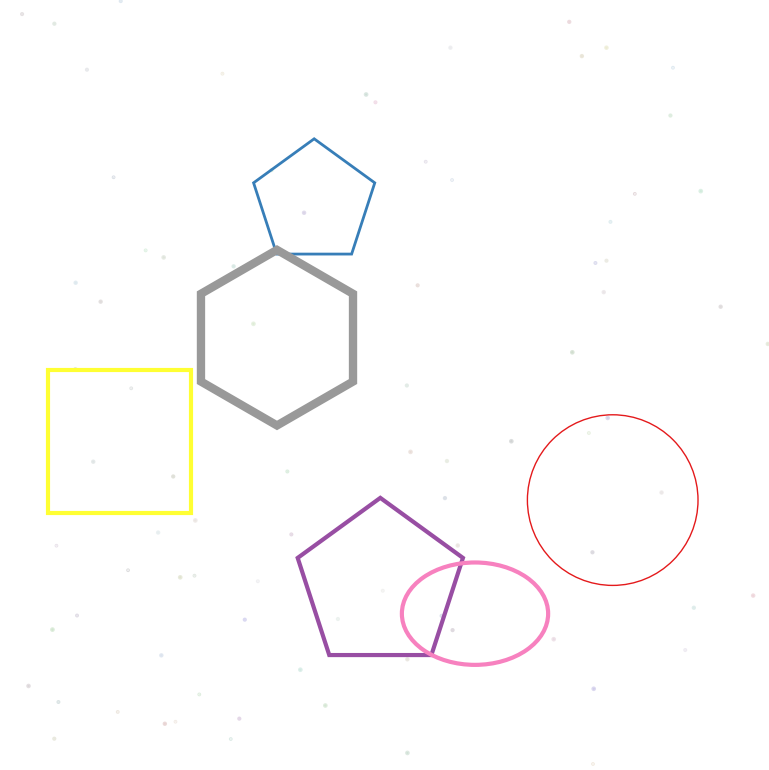[{"shape": "circle", "thickness": 0.5, "radius": 0.55, "center": [0.796, 0.351]}, {"shape": "pentagon", "thickness": 1, "radius": 0.41, "center": [0.408, 0.737]}, {"shape": "pentagon", "thickness": 1.5, "radius": 0.56, "center": [0.494, 0.241]}, {"shape": "square", "thickness": 1.5, "radius": 0.46, "center": [0.156, 0.427]}, {"shape": "oval", "thickness": 1.5, "radius": 0.47, "center": [0.617, 0.203]}, {"shape": "hexagon", "thickness": 3, "radius": 0.57, "center": [0.36, 0.561]}]